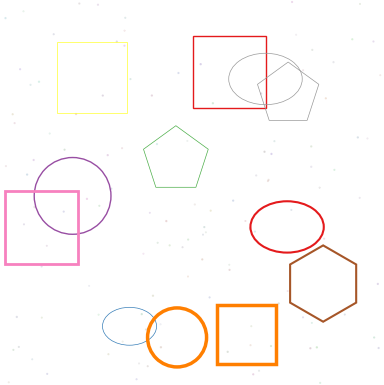[{"shape": "oval", "thickness": 1.5, "radius": 0.48, "center": [0.746, 0.411]}, {"shape": "square", "thickness": 1, "radius": 0.47, "center": [0.596, 0.812]}, {"shape": "oval", "thickness": 0.5, "radius": 0.35, "center": [0.336, 0.153]}, {"shape": "pentagon", "thickness": 0.5, "radius": 0.44, "center": [0.457, 0.585]}, {"shape": "circle", "thickness": 1, "radius": 0.5, "center": [0.189, 0.491]}, {"shape": "square", "thickness": 2.5, "radius": 0.38, "center": [0.641, 0.131]}, {"shape": "circle", "thickness": 2.5, "radius": 0.38, "center": [0.46, 0.124]}, {"shape": "square", "thickness": 0.5, "radius": 0.46, "center": [0.239, 0.799]}, {"shape": "hexagon", "thickness": 1.5, "radius": 0.5, "center": [0.839, 0.263]}, {"shape": "square", "thickness": 2, "radius": 0.48, "center": [0.108, 0.409]}, {"shape": "oval", "thickness": 0.5, "radius": 0.48, "center": [0.69, 0.795]}, {"shape": "pentagon", "thickness": 0.5, "radius": 0.42, "center": [0.748, 0.755]}]